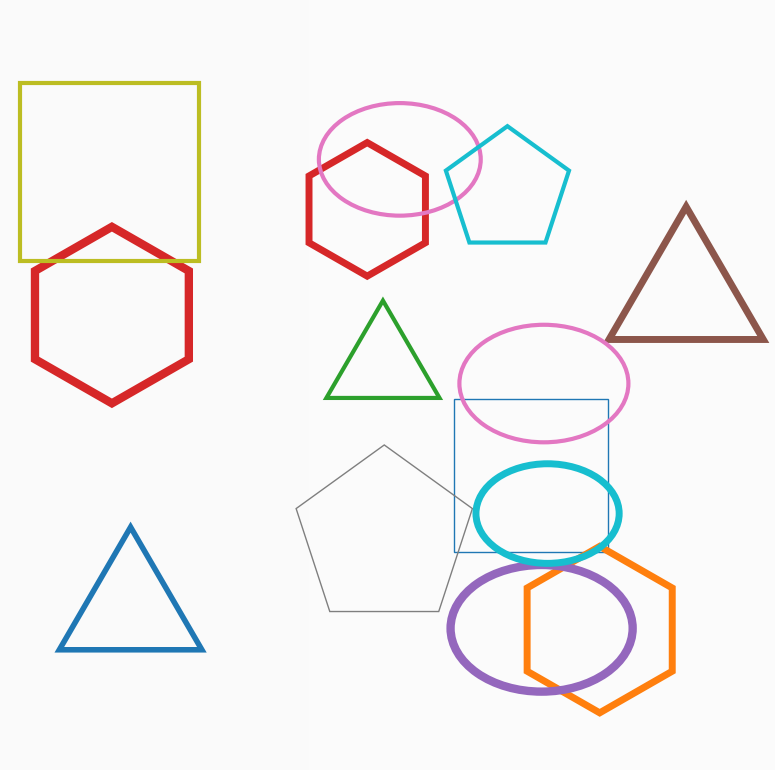[{"shape": "triangle", "thickness": 2, "radius": 0.53, "center": [0.169, 0.209]}, {"shape": "square", "thickness": 0.5, "radius": 0.5, "center": [0.685, 0.382]}, {"shape": "hexagon", "thickness": 2.5, "radius": 0.54, "center": [0.774, 0.182]}, {"shape": "triangle", "thickness": 1.5, "radius": 0.42, "center": [0.494, 0.525]}, {"shape": "hexagon", "thickness": 2.5, "radius": 0.43, "center": [0.474, 0.728]}, {"shape": "hexagon", "thickness": 3, "radius": 0.57, "center": [0.144, 0.591]}, {"shape": "oval", "thickness": 3, "radius": 0.59, "center": [0.699, 0.184]}, {"shape": "triangle", "thickness": 2.5, "radius": 0.57, "center": [0.885, 0.617]}, {"shape": "oval", "thickness": 1.5, "radius": 0.52, "center": [0.516, 0.793]}, {"shape": "oval", "thickness": 1.5, "radius": 0.55, "center": [0.702, 0.502]}, {"shape": "pentagon", "thickness": 0.5, "radius": 0.6, "center": [0.496, 0.303]}, {"shape": "square", "thickness": 1.5, "radius": 0.58, "center": [0.141, 0.777]}, {"shape": "pentagon", "thickness": 1.5, "radius": 0.42, "center": [0.655, 0.753]}, {"shape": "oval", "thickness": 2.5, "radius": 0.46, "center": [0.707, 0.333]}]